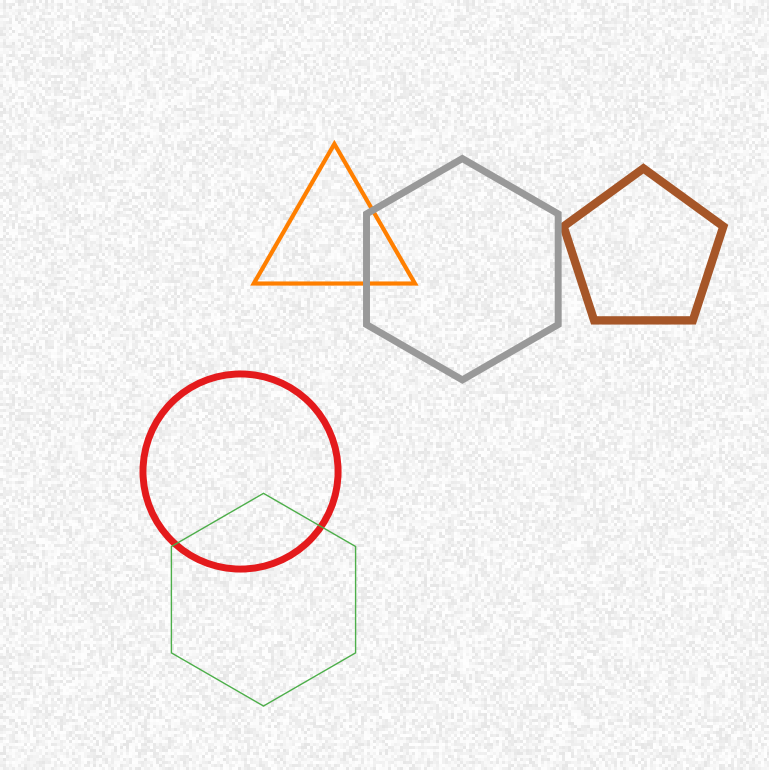[{"shape": "circle", "thickness": 2.5, "radius": 0.63, "center": [0.312, 0.388]}, {"shape": "hexagon", "thickness": 0.5, "radius": 0.69, "center": [0.342, 0.221]}, {"shape": "triangle", "thickness": 1.5, "radius": 0.6, "center": [0.434, 0.692]}, {"shape": "pentagon", "thickness": 3, "radius": 0.55, "center": [0.836, 0.672]}, {"shape": "hexagon", "thickness": 2.5, "radius": 0.72, "center": [0.6, 0.65]}]